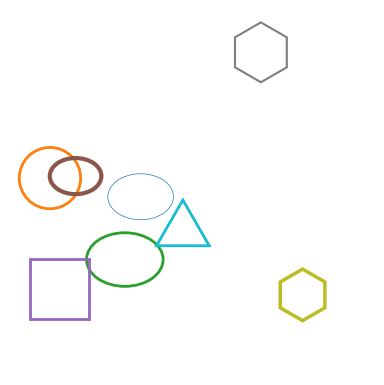[{"shape": "oval", "thickness": 0.5, "radius": 0.43, "center": [0.365, 0.489]}, {"shape": "circle", "thickness": 2, "radius": 0.4, "center": [0.13, 0.537]}, {"shape": "oval", "thickness": 2, "radius": 0.5, "center": [0.324, 0.326]}, {"shape": "square", "thickness": 2, "radius": 0.39, "center": [0.154, 0.249]}, {"shape": "oval", "thickness": 3, "radius": 0.34, "center": [0.196, 0.543]}, {"shape": "hexagon", "thickness": 1.5, "radius": 0.39, "center": [0.678, 0.864]}, {"shape": "hexagon", "thickness": 2.5, "radius": 0.33, "center": [0.786, 0.234]}, {"shape": "triangle", "thickness": 2, "radius": 0.4, "center": [0.475, 0.401]}]